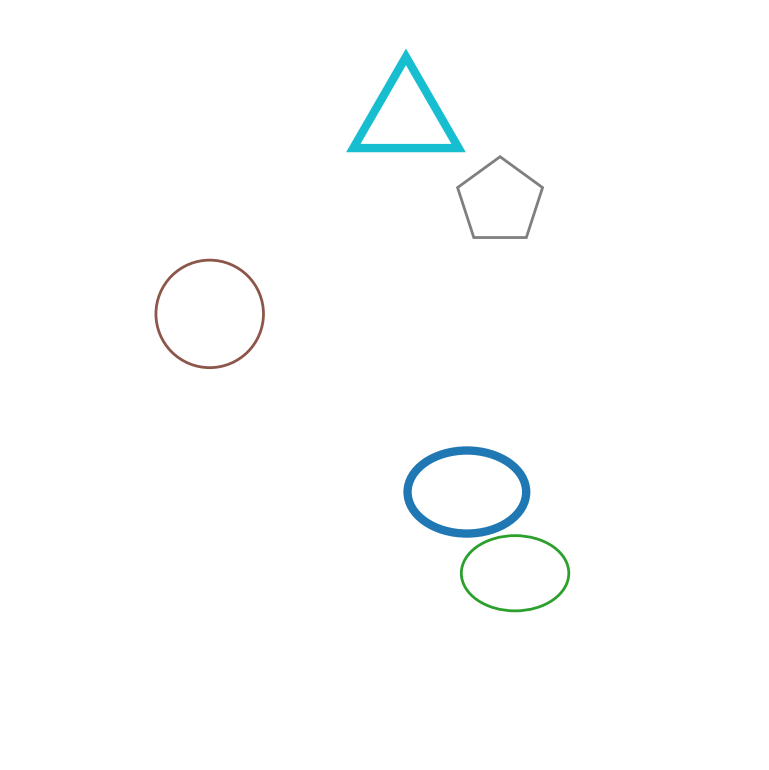[{"shape": "oval", "thickness": 3, "radius": 0.39, "center": [0.606, 0.361]}, {"shape": "oval", "thickness": 1, "radius": 0.35, "center": [0.669, 0.256]}, {"shape": "circle", "thickness": 1, "radius": 0.35, "center": [0.272, 0.592]}, {"shape": "pentagon", "thickness": 1, "radius": 0.29, "center": [0.649, 0.738]}, {"shape": "triangle", "thickness": 3, "radius": 0.39, "center": [0.527, 0.847]}]